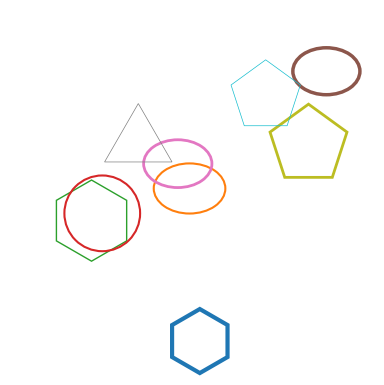[{"shape": "hexagon", "thickness": 3, "radius": 0.42, "center": [0.519, 0.114]}, {"shape": "oval", "thickness": 1.5, "radius": 0.46, "center": [0.492, 0.51]}, {"shape": "hexagon", "thickness": 1, "radius": 0.53, "center": [0.238, 0.427]}, {"shape": "circle", "thickness": 1.5, "radius": 0.49, "center": [0.266, 0.446]}, {"shape": "oval", "thickness": 2.5, "radius": 0.44, "center": [0.848, 0.815]}, {"shape": "oval", "thickness": 2, "radius": 0.44, "center": [0.462, 0.575]}, {"shape": "triangle", "thickness": 0.5, "radius": 0.51, "center": [0.359, 0.63]}, {"shape": "pentagon", "thickness": 2, "radius": 0.53, "center": [0.801, 0.624]}, {"shape": "pentagon", "thickness": 0.5, "radius": 0.47, "center": [0.69, 0.75]}]